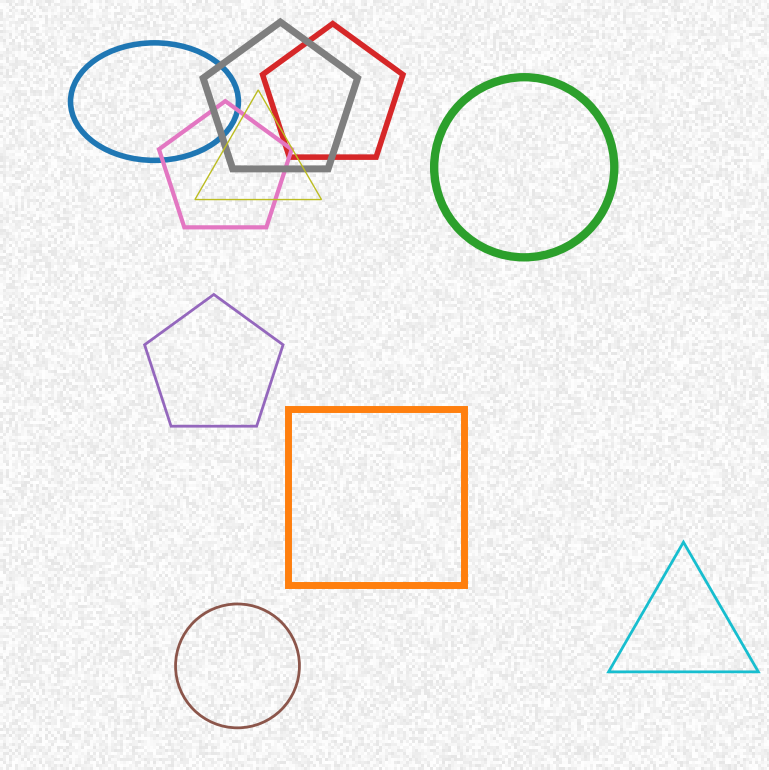[{"shape": "oval", "thickness": 2, "radius": 0.55, "center": [0.201, 0.868]}, {"shape": "square", "thickness": 2.5, "radius": 0.57, "center": [0.488, 0.355]}, {"shape": "circle", "thickness": 3, "radius": 0.58, "center": [0.681, 0.783]}, {"shape": "pentagon", "thickness": 2, "radius": 0.48, "center": [0.432, 0.873]}, {"shape": "pentagon", "thickness": 1, "radius": 0.47, "center": [0.278, 0.523]}, {"shape": "circle", "thickness": 1, "radius": 0.4, "center": [0.308, 0.135]}, {"shape": "pentagon", "thickness": 1.5, "radius": 0.45, "center": [0.293, 0.778]}, {"shape": "pentagon", "thickness": 2.5, "radius": 0.53, "center": [0.364, 0.866]}, {"shape": "triangle", "thickness": 0.5, "radius": 0.47, "center": [0.335, 0.788]}, {"shape": "triangle", "thickness": 1, "radius": 0.56, "center": [0.888, 0.184]}]